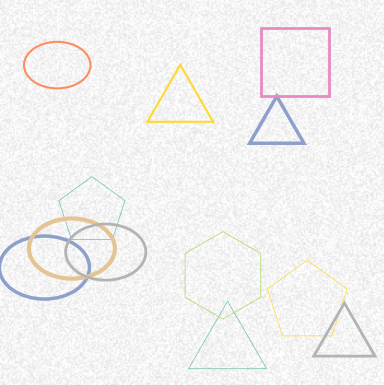[{"shape": "triangle", "thickness": 0.5, "radius": 0.59, "center": [0.591, 0.101]}, {"shape": "pentagon", "thickness": 0.5, "radius": 0.45, "center": [0.239, 0.451]}, {"shape": "oval", "thickness": 1.5, "radius": 0.43, "center": [0.149, 0.831]}, {"shape": "triangle", "thickness": 2.5, "radius": 0.41, "center": [0.719, 0.669]}, {"shape": "oval", "thickness": 2.5, "radius": 0.58, "center": [0.115, 0.305]}, {"shape": "square", "thickness": 2, "radius": 0.44, "center": [0.767, 0.838]}, {"shape": "hexagon", "thickness": 0.5, "radius": 0.57, "center": [0.579, 0.285]}, {"shape": "pentagon", "thickness": 0.5, "radius": 0.54, "center": [0.798, 0.216]}, {"shape": "triangle", "thickness": 1.5, "radius": 0.49, "center": [0.468, 0.733]}, {"shape": "oval", "thickness": 3, "radius": 0.56, "center": [0.187, 0.354]}, {"shape": "oval", "thickness": 2, "radius": 0.52, "center": [0.275, 0.345]}, {"shape": "triangle", "thickness": 2, "radius": 0.46, "center": [0.894, 0.121]}]